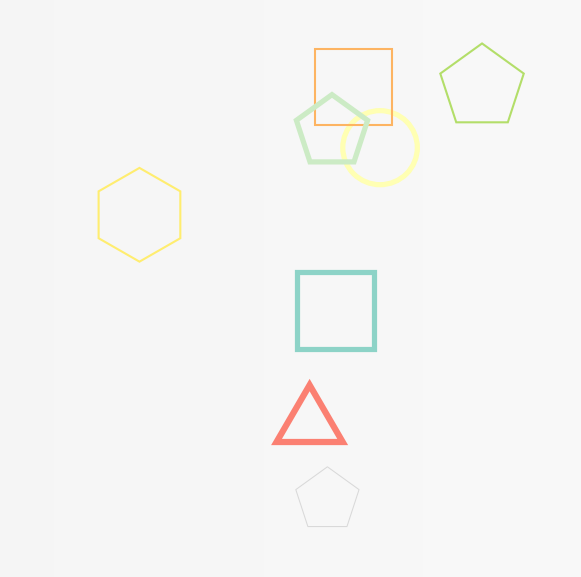[{"shape": "square", "thickness": 2.5, "radius": 0.33, "center": [0.577, 0.462]}, {"shape": "circle", "thickness": 2.5, "radius": 0.32, "center": [0.654, 0.743]}, {"shape": "triangle", "thickness": 3, "radius": 0.33, "center": [0.533, 0.267]}, {"shape": "square", "thickness": 1, "radius": 0.33, "center": [0.608, 0.848]}, {"shape": "pentagon", "thickness": 1, "radius": 0.38, "center": [0.829, 0.848]}, {"shape": "pentagon", "thickness": 0.5, "radius": 0.29, "center": [0.563, 0.134]}, {"shape": "pentagon", "thickness": 2.5, "radius": 0.32, "center": [0.571, 0.771]}, {"shape": "hexagon", "thickness": 1, "radius": 0.41, "center": [0.24, 0.627]}]